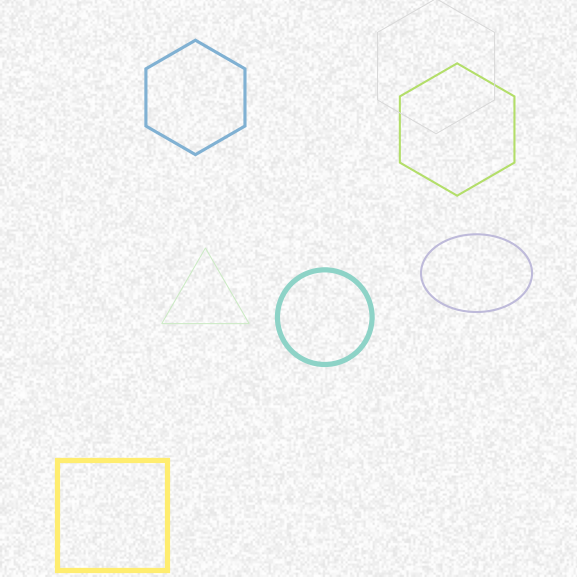[{"shape": "circle", "thickness": 2.5, "radius": 0.41, "center": [0.562, 0.45]}, {"shape": "oval", "thickness": 1, "radius": 0.48, "center": [0.825, 0.526]}, {"shape": "hexagon", "thickness": 1.5, "radius": 0.5, "center": [0.338, 0.83]}, {"shape": "hexagon", "thickness": 1, "radius": 0.57, "center": [0.792, 0.775]}, {"shape": "hexagon", "thickness": 0.5, "radius": 0.59, "center": [0.755, 0.885]}, {"shape": "triangle", "thickness": 0.5, "radius": 0.44, "center": [0.356, 0.482]}, {"shape": "square", "thickness": 2.5, "radius": 0.48, "center": [0.194, 0.108]}]